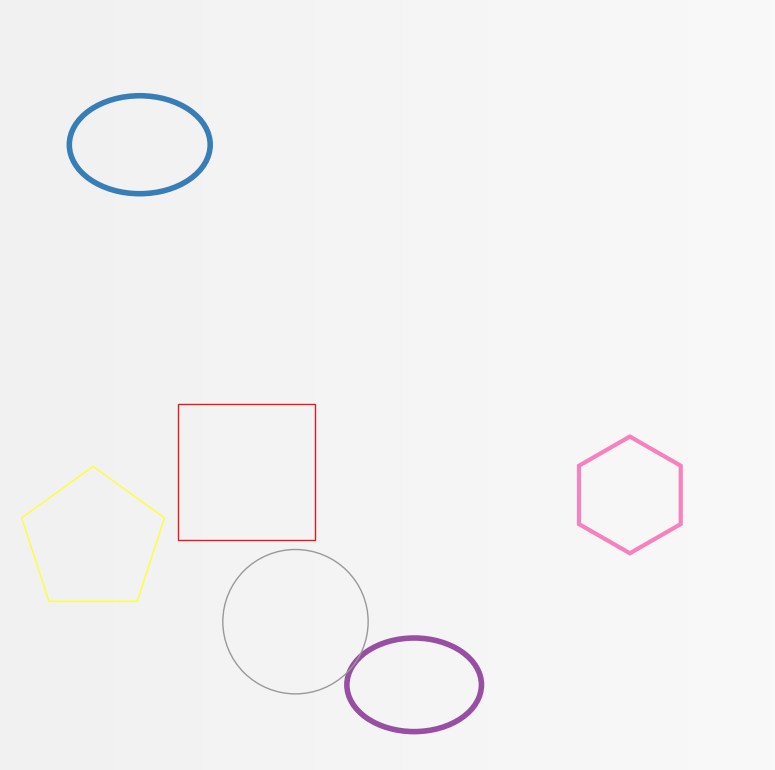[{"shape": "square", "thickness": 0.5, "radius": 0.44, "center": [0.318, 0.387]}, {"shape": "oval", "thickness": 2, "radius": 0.45, "center": [0.18, 0.812]}, {"shape": "oval", "thickness": 2, "radius": 0.43, "center": [0.534, 0.111]}, {"shape": "pentagon", "thickness": 0.5, "radius": 0.48, "center": [0.12, 0.297]}, {"shape": "hexagon", "thickness": 1.5, "radius": 0.38, "center": [0.813, 0.357]}, {"shape": "circle", "thickness": 0.5, "radius": 0.47, "center": [0.381, 0.193]}]